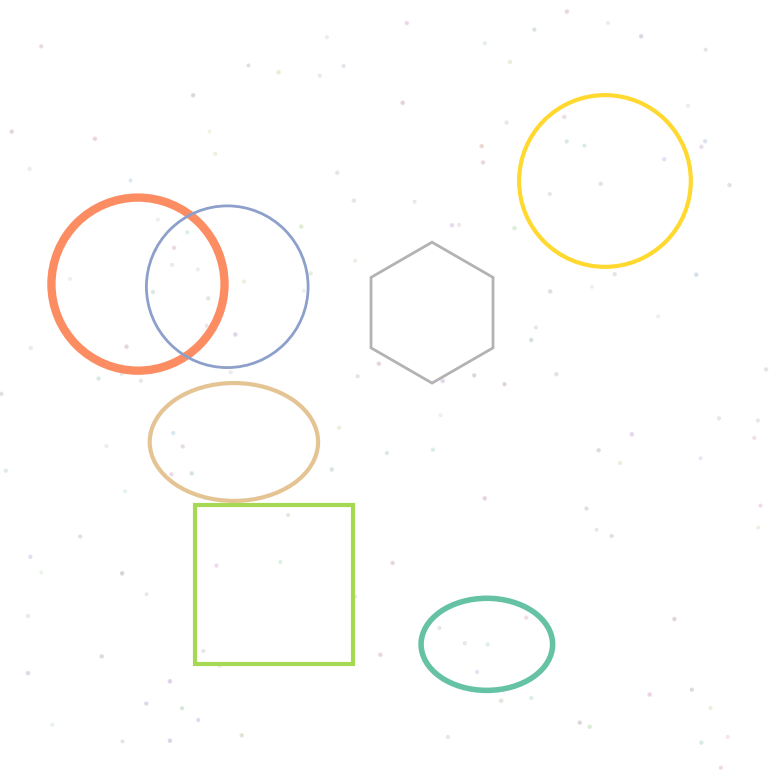[{"shape": "oval", "thickness": 2, "radius": 0.43, "center": [0.632, 0.163]}, {"shape": "circle", "thickness": 3, "radius": 0.56, "center": [0.179, 0.631]}, {"shape": "circle", "thickness": 1, "radius": 0.53, "center": [0.295, 0.628]}, {"shape": "square", "thickness": 1.5, "radius": 0.52, "center": [0.356, 0.24]}, {"shape": "circle", "thickness": 1.5, "radius": 0.56, "center": [0.786, 0.765]}, {"shape": "oval", "thickness": 1.5, "radius": 0.55, "center": [0.304, 0.426]}, {"shape": "hexagon", "thickness": 1, "radius": 0.46, "center": [0.561, 0.594]}]